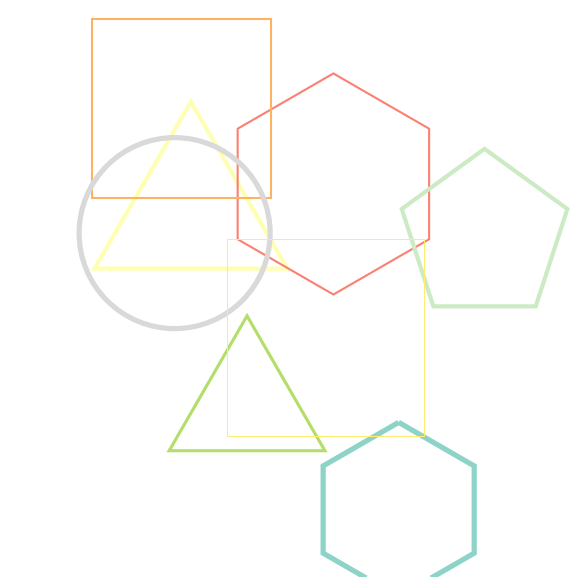[{"shape": "hexagon", "thickness": 2.5, "radius": 0.76, "center": [0.69, 0.117]}, {"shape": "triangle", "thickness": 2, "radius": 0.96, "center": [0.33, 0.63]}, {"shape": "hexagon", "thickness": 1, "radius": 0.96, "center": [0.577, 0.681]}, {"shape": "square", "thickness": 1, "radius": 0.78, "center": [0.314, 0.811]}, {"shape": "triangle", "thickness": 1.5, "radius": 0.78, "center": [0.428, 0.297]}, {"shape": "circle", "thickness": 2.5, "radius": 0.83, "center": [0.302, 0.595]}, {"shape": "pentagon", "thickness": 2, "radius": 0.75, "center": [0.839, 0.591]}, {"shape": "square", "thickness": 0.5, "radius": 0.85, "center": [0.564, 0.415]}]